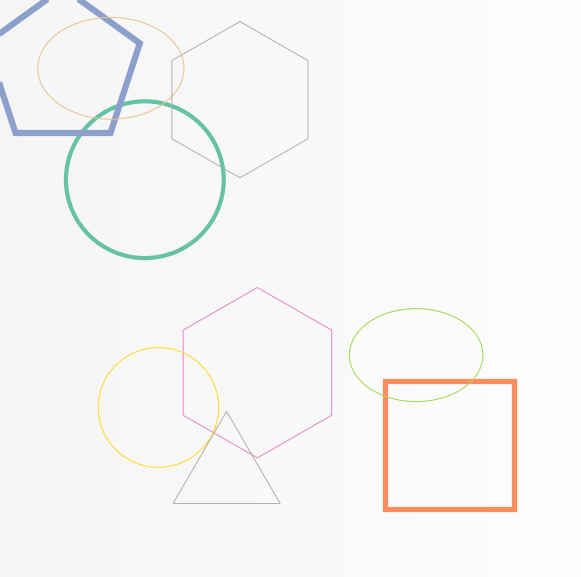[{"shape": "circle", "thickness": 2, "radius": 0.68, "center": [0.249, 0.688]}, {"shape": "square", "thickness": 2.5, "radius": 0.56, "center": [0.773, 0.229]}, {"shape": "pentagon", "thickness": 3, "radius": 0.69, "center": [0.108, 0.881]}, {"shape": "hexagon", "thickness": 0.5, "radius": 0.74, "center": [0.443, 0.354]}, {"shape": "oval", "thickness": 0.5, "radius": 0.57, "center": [0.716, 0.384]}, {"shape": "circle", "thickness": 0.5, "radius": 0.52, "center": [0.273, 0.294]}, {"shape": "oval", "thickness": 0.5, "radius": 0.63, "center": [0.191, 0.881]}, {"shape": "triangle", "thickness": 0.5, "radius": 0.53, "center": [0.39, 0.18]}, {"shape": "hexagon", "thickness": 0.5, "radius": 0.68, "center": [0.413, 0.827]}]